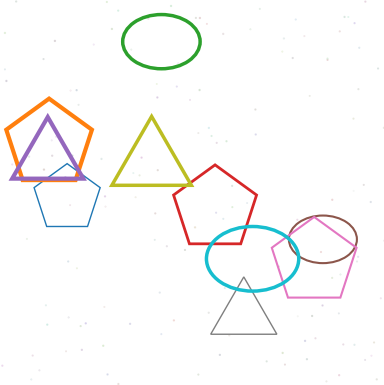[{"shape": "pentagon", "thickness": 1, "radius": 0.45, "center": [0.174, 0.485]}, {"shape": "pentagon", "thickness": 3, "radius": 0.58, "center": [0.128, 0.627]}, {"shape": "oval", "thickness": 2.5, "radius": 0.5, "center": [0.419, 0.892]}, {"shape": "pentagon", "thickness": 2, "radius": 0.57, "center": [0.559, 0.458]}, {"shape": "triangle", "thickness": 3, "radius": 0.53, "center": [0.124, 0.589]}, {"shape": "oval", "thickness": 1.5, "radius": 0.44, "center": [0.839, 0.378]}, {"shape": "pentagon", "thickness": 1.5, "radius": 0.58, "center": [0.816, 0.321]}, {"shape": "triangle", "thickness": 1, "radius": 0.5, "center": [0.633, 0.181]}, {"shape": "triangle", "thickness": 2.5, "radius": 0.6, "center": [0.394, 0.578]}, {"shape": "oval", "thickness": 2.5, "radius": 0.6, "center": [0.656, 0.328]}]